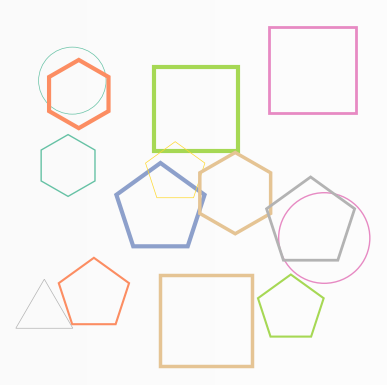[{"shape": "hexagon", "thickness": 1, "radius": 0.4, "center": [0.176, 0.57]}, {"shape": "circle", "thickness": 0.5, "radius": 0.44, "center": [0.187, 0.791]}, {"shape": "hexagon", "thickness": 3, "radius": 0.44, "center": [0.203, 0.756]}, {"shape": "pentagon", "thickness": 1.5, "radius": 0.48, "center": [0.242, 0.235]}, {"shape": "pentagon", "thickness": 3, "radius": 0.6, "center": [0.414, 0.457]}, {"shape": "square", "thickness": 2, "radius": 0.56, "center": [0.807, 0.819]}, {"shape": "circle", "thickness": 1, "radius": 0.59, "center": [0.837, 0.382]}, {"shape": "pentagon", "thickness": 1.5, "radius": 0.45, "center": [0.751, 0.198]}, {"shape": "square", "thickness": 3, "radius": 0.54, "center": [0.506, 0.717]}, {"shape": "pentagon", "thickness": 0.5, "radius": 0.4, "center": [0.452, 0.552]}, {"shape": "hexagon", "thickness": 2.5, "radius": 0.53, "center": [0.607, 0.498]}, {"shape": "square", "thickness": 2.5, "radius": 0.59, "center": [0.531, 0.167]}, {"shape": "triangle", "thickness": 0.5, "radius": 0.42, "center": [0.114, 0.19]}, {"shape": "pentagon", "thickness": 2, "radius": 0.6, "center": [0.802, 0.421]}]